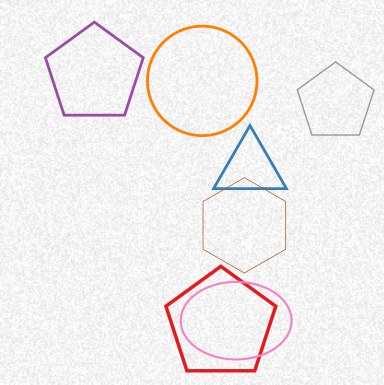[{"shape": "pentagon", "thickness": 2.5, "radius": 0.75, "center": [0.574, 0.158]}, {"shape": "triangle", "thickness": 2, "radius": 0.55, "center": [0.649, 0.565]}, {"shape": "pentagon", "thickness": 2, "radius": 0.67, "center": [0.245, 0.809]}, {"shape": "circle", "thickness": 2, "radius": 0.71, "center": [0.525, 0.79]}, {"shape": "hexagon", "thickness": 0.5, "radius": 0.62, "center": [0.635, 0.415]}, {"shape": "oval", "thickness": 1.5, "radius": 0.72, "center": [0.613, 0.167]}, {"shape": "pentagon", "thickness": 1, "radius": 0.52, "center": [0.872, 0.734]}]